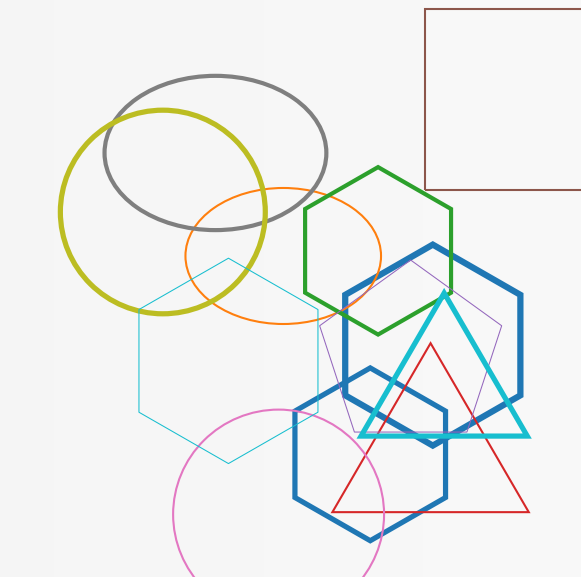[{"shape": "hexagon", "thickness": 2.5, "radius": 0.75, "center": [0.637, 0.212]}, {"shape": "hexagon", "thickness": 3, "radius": 0.87, "center": [0.745, 0.402]}, {"shape": "oval", "thickness": 1, "radius": 0.84, "center": [0.487, 0.556]}, {"shape": "hexagon", "thickness": 2, "radius": 0.72, "center": [0.65, 0.565]}, {"shape": "triangle", "thickness": 1, "radius": 0.98, "center": [0.741, 0.21]}, {"shape": "pentagon", "thickness": 0.5, "radius": 0.82, "center": [0.707, 0.384]}, {"shape": "square", "thickness": 1, "radius": 0.78, "center": [0.888, 0.827]}, {"shape": "circle", "thickness": 1, "radius": 0.91, "center": [0.479, 0.108]}, {"shape": "oval", "thickness": 2, "radius": 0.95, "center": [0.371, 0.734]}, {"shape": "circle", "thickness": 2.5, "radius": 0.88, "center": [0.28, 0.632]}, {"shape": "triangle", "thickness": 2.5, "radius": 0.83, "center": [0.764, 0.327]}, {"shape": "hexagon", "thickness": 0.5, "radius": 0.89, "center": [0.393, 0.374]}]